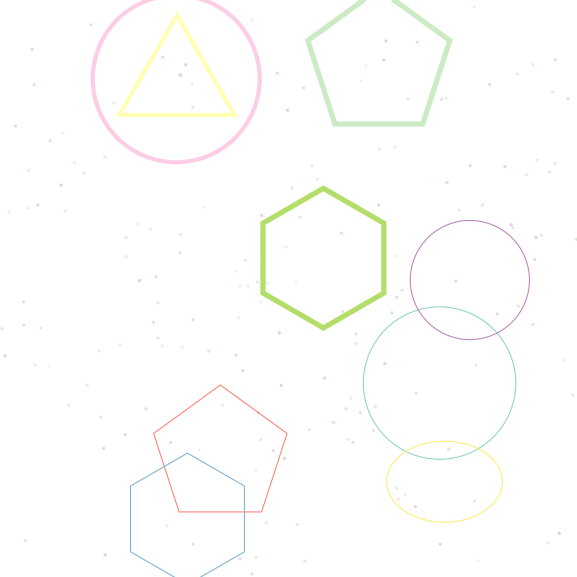[{"shape": "circle", "thickness": 0.5, "radius": 0.66, "center": [0.761, 0.336]}, {"shape": "triangle", "thickness": 2, "radius": 0.58, "center": [0.306, 0.858]}, {"shape": "pentagon", "thickness": 0.5, "radius": 0.61, "center": [0.382, 0.211]}, {"shape": "hexagon", "thickness": 0.5, "radius": 0.57, "center": [0.325, 0.101]}, {"shape": "hexagon", "thickness": 2.5, "radius": 0.6, "center": [0.56, 0.552]}, {"shape": "circle", "thickness": 2, "radius": 0.72, "center": [0.305, 0.863]}, {"shape": "circle", "thickness": 0.5, "radius": 0.52, "center": [0.814, 0.514]}, {"shape": "pentagon", "thickness": 2.5, "radius": 0.65, "center": [0.656, 0.889]}, {"shape": "oval", "thickness": 0.5, "radius": 0.5, "center": [0.77, 0.165]}]